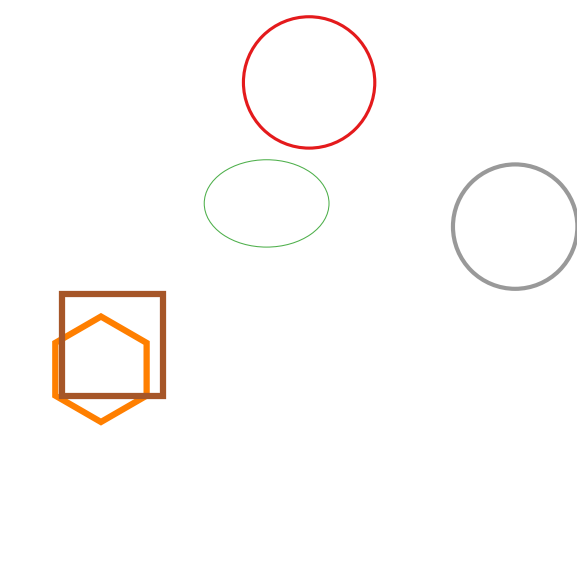[{"shape": "circle", "thickness": 1.5, "radius": 0.57, "center": [0.535, 0.856]}, {"shape": "oval", "thickness": 0.5, "radius": 0.54, "center": [0.462, 0.647]}, {"shape": "hexagon", "thickness": 3, "radius": 0.46, "center": [0.175, 0.36]}, {"shape": "square", "thickness": 3, "radius": 0.44, "center": [0.195, 0.401]}, {"shape": "circle", "thickness": 2, "radius": 0.54, "center": [0.892, 0.607]}]